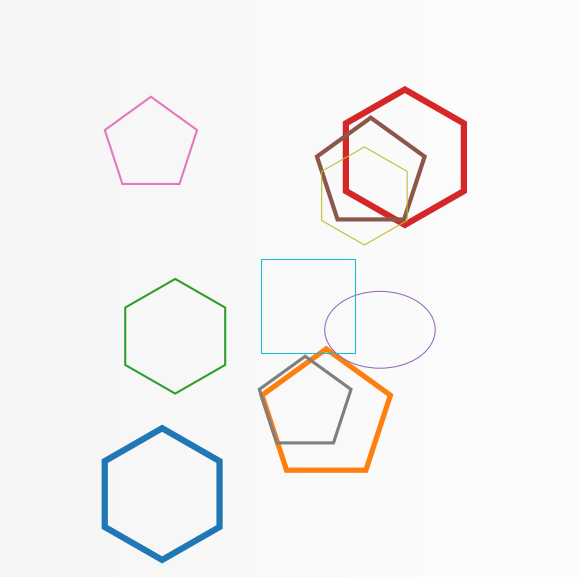[{"shape": "hexagon", "thickness": 3, "radius": 0.57, "center": [0.279, 0.144]}, {"shape": "pentagon", "thickness": 2.5, "radius": 0.58, "center": [0.561, 0.279]}, {"shape": "hexagon", "thickness": 1, "radius": 0.5, "center": [0.301, 0.417]}, {"shape": "hexagon", "thickness": 3, "radius": 0.59, "center": [0.697, 0.727]}, {"shape": "oval", "thickness": 0.5, "radius": 0.48, "center": [0.654, 0.428]}, {"shape": "pentagon", "thickness": 2, "radius": 0.49, "center": [0.638, 0.698]}, {"shape": "pentagon", "thickness": 1, "radius": 0.42, "center": [0.26, 0.748]}, {"shape": "pentagon", "thickness": 1.5, "radius": 0.41, "center": [0.525, 0.299]}, {"shape": "hexagon", "thickness": 0.5, "radius": 0.42, "center": [0.627, 0.66]}, {"shape": "square", "thickness": 0.5, "radius": 0.41, "center": [0.53, 0.469]}]